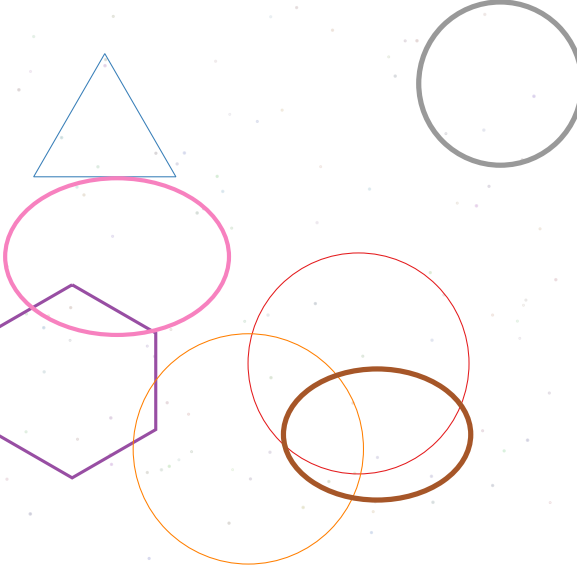[{"shape": "circle", "thickness": 0.5, "radius": 0.96, "center": [0.621, 0.37]}, {"shape": "triangle", "thickness": 0.5, "radius": 0.71, "center": [0.181, 0.764]}, {"shape": "hexagon", "thickness": 1.5, "radius": 0.84, "center": [0.125, 0.339]}, {"shape": "circle", "thickness": 0.5, "radius": 1.0, "center": [0.43, 0.222]}, {"shape": "oval", "thickness": 2.5, "radius": 0.81, "center": [0.653, 0.247]}, {"shape": "oval", "thickness": 2, "radius": 0.97, "center": [0.203, 0.555]}, {"shape": "circle", "thickness": 2.5, "radius": 0.71, "center": [0.866, 0.854]}]